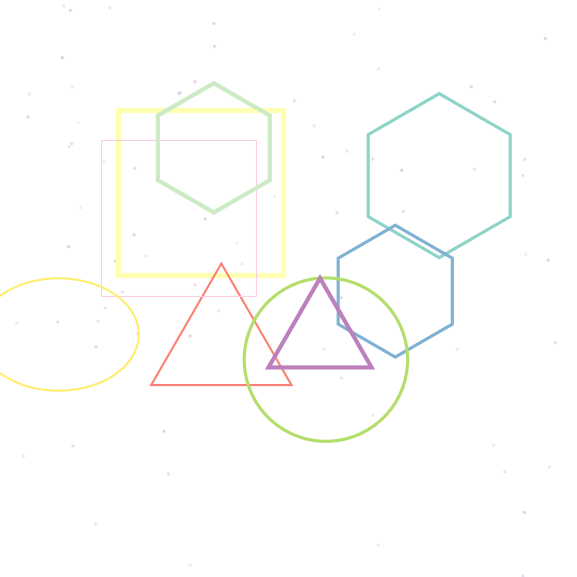[{"shape": "hexagon", "thickness": 1.5, "radius": 0.71, "center": [0.761, 0.695]}, {"shape": "square", "thickness": 2.5, "radius": 0.71, "center": [0.346, 0.666]}, {"shape": "triangle", "thickness": 1, "radius": 0.7, "center": [0.383, 0.403]}, {"shape": "hexagon", "thickness": 1.5, "radius": 0.57, "center": [0.684, 0.495]}, {"shape": "circle", "thickness": 1.5, "radius": 0.71, "center": [0.564, 0.376]}, {"shape": "square", "thickness": 0.5, "radius": 0.67, "center": [0.309, 0.622]}, {"shape": "triangle", "thickness": 2, "radius": 0.52, "center": [0.554, 0.414]}, {"shape": "hexagon", "thickness": 2, "radius": 0.56, "center": [0.37, 0.743]}, {"shape": "oval", "thickness": 1, "radius": 0.7, "center": [0.101, 0.42]}]